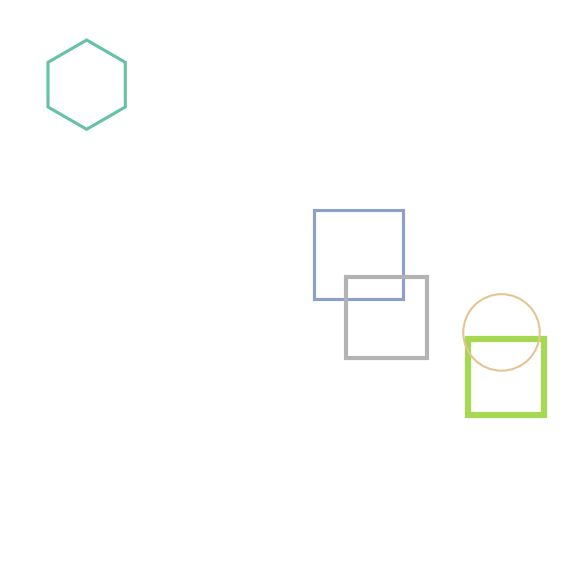[{"shape": "hexagon", "thickness": 1.5, "radius": 0.39, "center": [0.15, 0.853]}, {"shape": "square", "thickness": 1.5, "radius": 0.39, "center": [0.62, 0.558]}, {"shape": "square", "thickness": 3, "radius": 0.33, "center": [0.877, 0.346]}, {"shape": "circle", "thickness": 1, "radius": 0.33, "center": [0.868, 0.423]}, {"shape": "square", "thickness": 2, "radius": 0.35, "center": [0.67, 0.45]}]